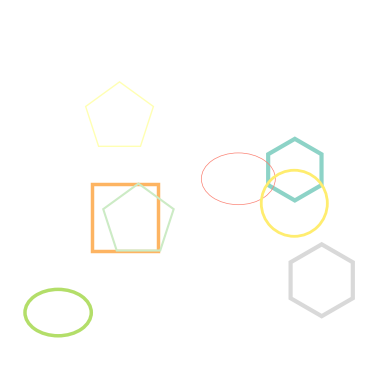[{"shape": "hexagon", "thickness": 3, "radius": 0.4, "center": [0.766, 0.559]}, {"shape": "pentagon", "thickness": 1, "radius": 0.46, "center": [0.31, 0.695]}, {"shape": "oval", "thickness": 0.5, "radius": 0.48, "center": [0.619, 0.536]}, {"shape": "square", "thickness": 2.5, "radius": 0.43, "center": [0.324, 0.435]}, {"shape": "oval", "thickness": 2.5, "radius": 0.43, "center": [0.151, 0.188]}, {"shape": "hexagon", "thickness": 3, "radius": 0.47, "center": [0.836, 0.272]}, {"shape": "pentagon", "thickness": 1.5, "radius": 0.48, "center": [0.36, 0.427]}, {"shape": "circle", "thickness": 2, "radius": 0.43, "center": [0.764, 0.472]}]